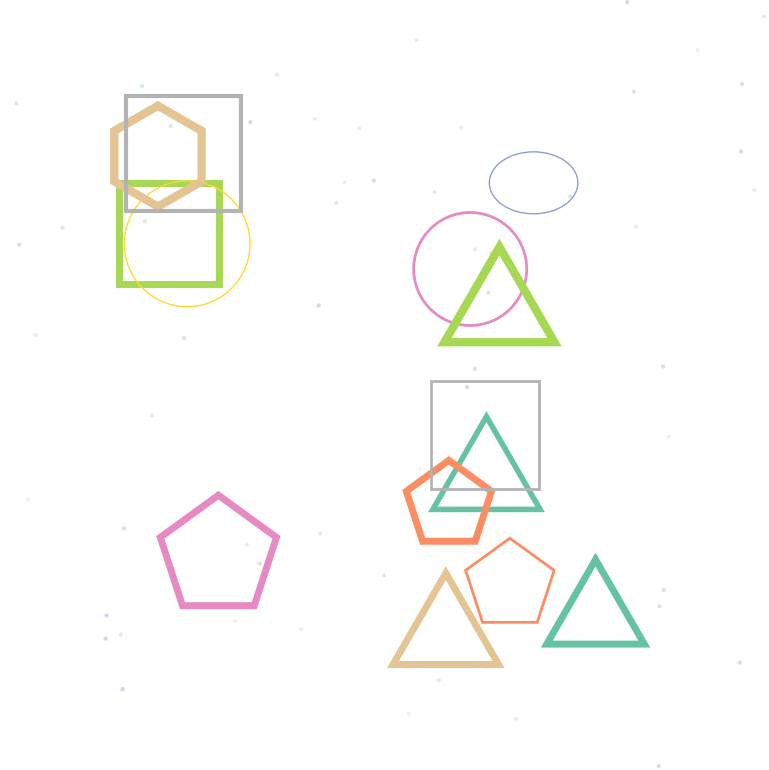[{"shape": "triangle", "thickness": 2, "radius": 0.4, "center": [0.632, 0.379]}, {"shape": "triangle", "thickness": 2.5, "radius": 0.37, "center": [0.773, 0.2]}, {"shape": "pentagon", "thickness": 2.5, "radius": 0.29, "center": [0.583, 0.344]}, {"shape": "pentagon", "thickness": 1, "radius": 0.3, "center": [0.662, 0.241]}, {"shape": "oval", "thickness": 0.5, "radius": 0.29, "center": [0.693, 0.763]}, {"shape": "pentagon", "thickness": 2.5, "radius": 0.4, "center": [0.284, 0.278]}, {"shape": "circle", "thickness": 1, "radius": 0.37, "center": [0.611, 0.651]}, {"shape": "square", "thickness": 2.5, "radius": 0.33, "center": [0.219, 0.697]}, {"shape": "triangle", "thickness": 3, "radius": 0.41, "center": [0.649, 0.597]}, {"shape": "circle", "thickness": 0.5, "radius": 0.41, "center": [0.243, 0.683]}, {"shape": "triangle", "thickness": 2.5, "radius": 0.4, "center": [0.579, 0.177]}, {"shape": "hexagon", "thickness": 3, "radius": 0.33, "center": [0.205, 0.797]}, {"shape": "square", "thickness": 1, "radius": 0.35, "center": [0.63, 0.436]}, {"shape": "square", "thickness": 1.5, "radius": 0.38, "center": [0.238, 0.801]}]